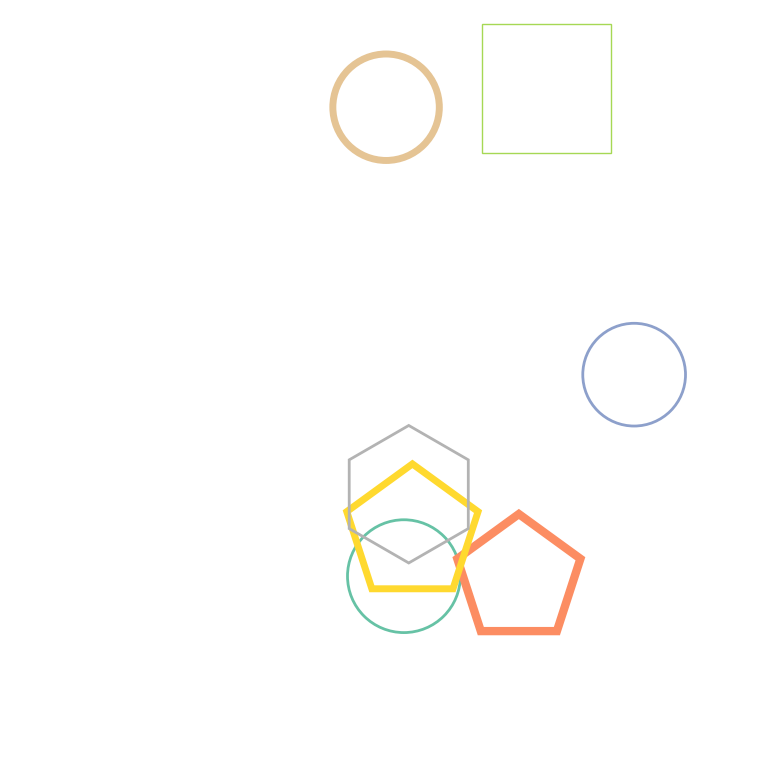[{"shape": "circle", "thickness": 1, "radius": 0.37, "center": [0.525, 0.252]}, {"shape": "pentagon", "thickness": 3, "radius": 0.42, "center": [0.674, 0.248]}, {"shape": "circle", "thickness": 1, "radius": 0.33, "center": [0.824, 0.513]}, {"shape": "square", "thickness": 0.5, "radius": 0.42, "center": [0.709, 0.885]}, {"shape": "pentagon", "thickness": 2.5, "radius": 0.45, "center": [0.536, 0.308]}, {"shape": "circle", "thickness": 2.5, "radius": 0.35, "center": [0.501, 0.861]}, {"shape": "hexagon", "thickness": 1, "radius": 0.45, "center": [0.531, 0.358]}]